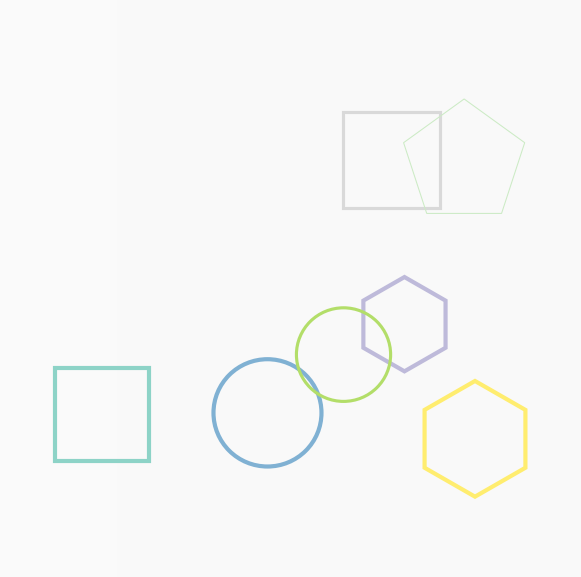[{"shape": "square", "thickness": 2, "radius": 0.4, "center": [0.175, 0.281]}, {"shape": "hexagon", "thickness": 2, "radius": 0.41, "center": [0.696, 0.438]}, {"shape": "circle", "thickness": 2, "radius": 0.46, "center": [0.46, 0.284]}, {"shape": "circle", "thickness": 1.5, "radius": 0.41, "center": [0.591, 0.385]}, {"shape": "square", "thickness": 1.5, "radius": 0.42, "center": [0.673, 0.722]}, {"shape": "pentagon", "thickness": 0.5, "radius": 0.55, "center": [0.799, 0.718]}, {"shape": "hexagon", "thickness": 2, "radius": 0.5, "center": [0.817, 0.239]}]